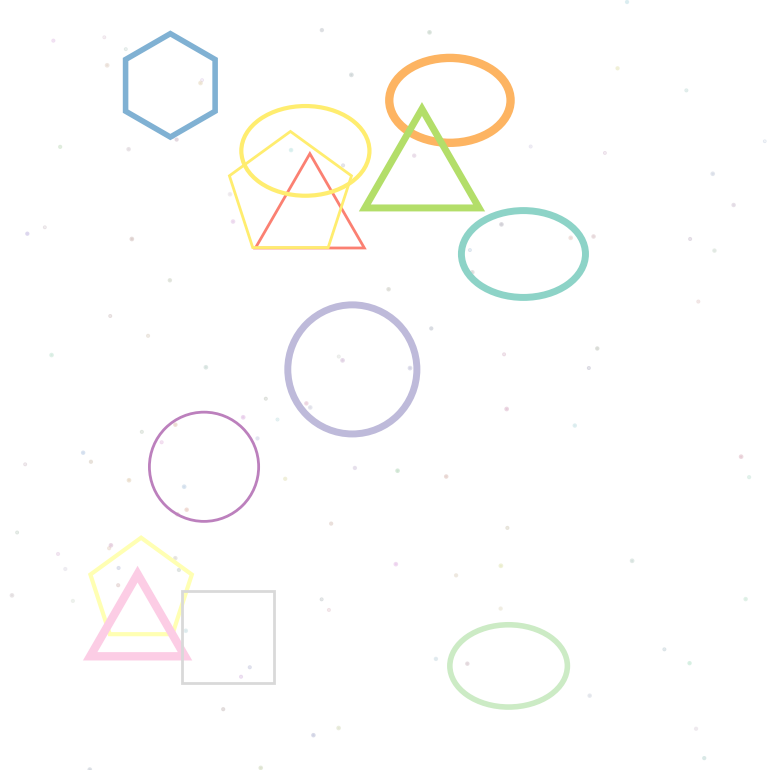[{"shape": "oval", "thickness": 2.5, "radius": 0.4, "center": [0.68, 0.67]}, {"shape": "pentagon", "thickness": 1.5, "radius": 0.35, "center": [0.183, 0.232]}, {"shape": "circle", "thickness": 2.5, "radius": 0.42, "center": [0.458, 0.52]}, {"shape": "triangle", "thickness": 1, "radius": 0.41, "center": [0.402, 0.719]}, {"shape": "hexagon", "thickness": 2, "radius": 0.34, "center": [0.221, 0.889]}, {"shape": "oval", "thickness": 3, "radius": 0.39, "center": [0.584, 0.87]}, {"shape": "triangle", "thickness": 2.5, "radius": 0.43, "center": [0.548, 0.773]}, {"shape": "triangle", "thickness": 3, "radius": 0.36, "center": [0.179, 0.183]}, {"shape": "square", "thickness": 1, "radius": 0.3, "center": [0.296, 0.173]}, {"shape": "circle", "thickness": 1, "radius": 0.35, "center": [0.265, 0.394]}, {"shape": "oval", "thickness": 2, "radius": 0.38, "center": [0.661, 0.135]}, {"shape": "pentagon", "thickness": 1, "radius": 0.42, "center": [0.377, 0.746]}, {"shape": "oval", "thickness": 1.5, "radius": 0.42, "center": [0.397, 0.804]}]